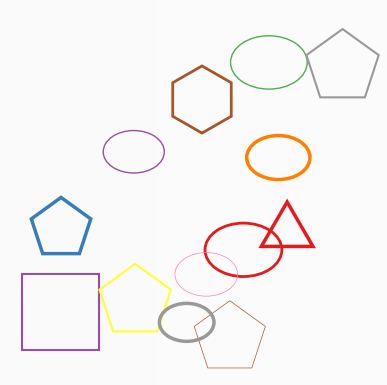[{"shape": "triangle", "thickness": 2.5, "radius": 0.38, "center": [0.741, 0.398]}, {"shape": "oval", "thickness": 2, "radius": 0.5, "center": [0.628, 0.351]}, {"shape": "pentagon", "thickness": 2.5, "radius": 0.4, "center": [0.158, 0.406]}, {"shape": "oval", "thickness": 1, "radius": 0.49, "center": [0.694, 0.838]}, {"shape": "square", "thickness": 1.5, "radius": 0.5, "center": [0.155, 0.189]}, {"shape": "oval", "thickness": 1, "radius": 0.39, "center": [0.345, 0.606]}, {"shape": "oval", "thickness": 2.5, "radius": 0.41, "center": [0.718, 0.591]}, {"shape": "pentagon", "thickness": 1.5, "radius": 0.48, "center": [0.349, 0.218]}, {"shape": "pentagon", "thickness": 0.5, "radius": 0.48, "center": [0.593, 0.122]}, {"shape": "hexagon", "thickness": 2, "radius": 0.44, "center": [0.521, 0.742]}, {"shape": "oval", "thickness": 0.5, "radius": 0.4, "center": [0.532, 0.287]}, {"shape": "pentagon", "thickness": 1.5, "radius": 0.49, "center": [0.884, 0.826]}, {"shape": "oval", "thickness": 2.5, "radius": 0.35, "center": [0.482, 0.163]}]